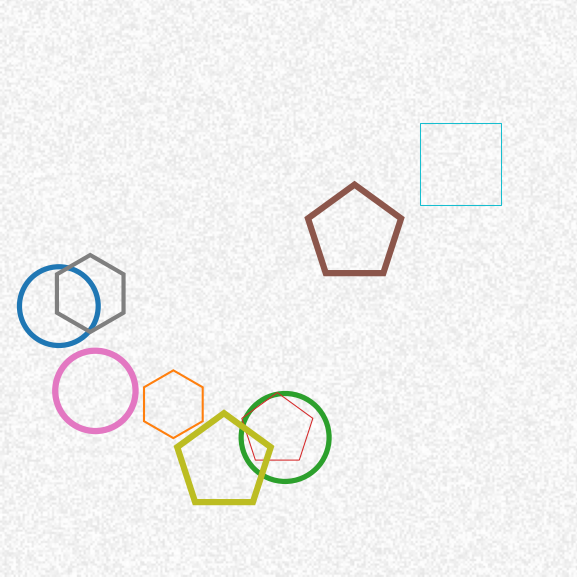[{"shape": "circle", "thickness": 2.5, "radius": 0.34, "center": [0.102, 0.469]}, {"shape": "hexagon", "thickness": 1, "radius": 0.29, "center": [0.3, 0.299]}, {"shape": "circle", "thickness": 2.5, "radius": 0.38, "center": [0.494, 0.242]}, {"shape": "pentagon", "thickness": 0.5, "radius": 0.32, "center": [0.48, 0.255]}, {"shape": "pentagon", "thickness": 3, "radius": 0.42, "center": [0.614, 0.595]}, {"shape": "circle", "thickness": 3, "radius": 0.35, "center": [0.165, 0.322]}, {"shape": "hexagon", "thickness": 2, "radius": 0.33, "center": [0.156, 0.491]}, {"shape": "pentagon", "thickness": 3, "radius": 0.43, "center": [0.388, 0.199]}, {"shape": "square", "thickness": 0.5, "radius": 0.35, "center": [0.797, 0.715]}]